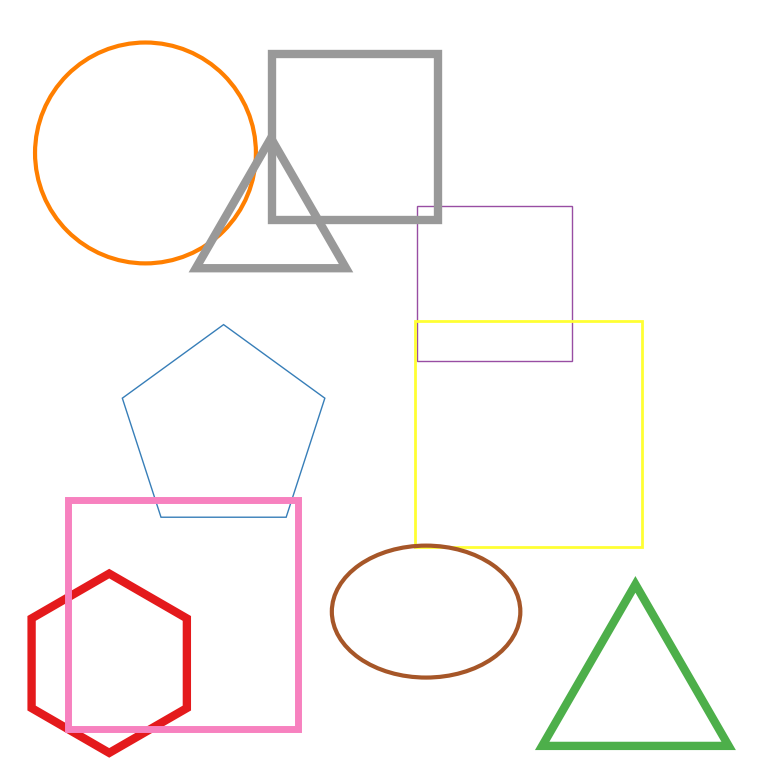[{"shape": "hexagon", "thickness": 3, "radius": 0.58, "center": [0.142, 0.139]}, {"shape": "pentagon", "thickness": 0.5, "radius": 0.69, "center": [0.29, 0.44]}, {"shape": "triangle", "thickness": 3, "radius": 0.7, "center": [0.825, 0.101]}, {"shape": "square", "thickness": 0.5, "radius": 0.5, "center": [0.642, 0.631]}, {"shape": "circle", "thickness": 1.5, "radius": 0.72, "center": [0.189, 0.801]}, {"shape": "square", "thickness": 1, "radius": 0.74, "center": [0.686, 0.436]}, {"shape": "oval", "thickness": 1.5, "radius": 0.61, "center": [0.553, 0.206]}, {"shape": "square", "thickness": 2.5, "radius": 0.74, "center": [0.238, 0.202]}, {"shape": "square", "thickness": 3, "radius": 0.54, "center": [0.461, 0.822]}, {"shape": "triangle", "thickness": 3, "radius": 0.56, "center": [0.352, 0.708]}]